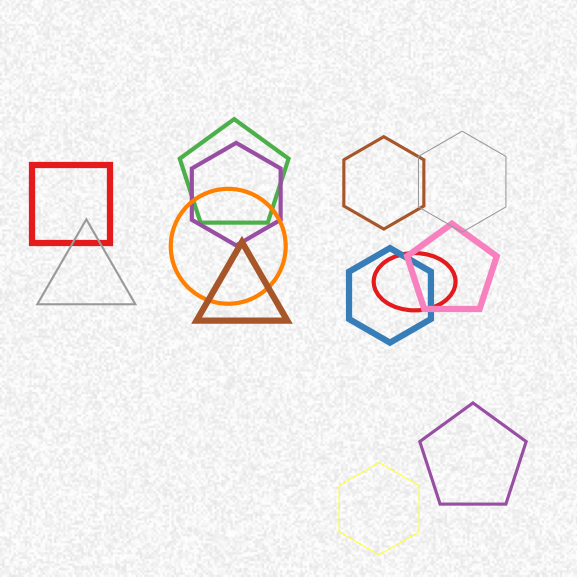[{"shape": "square", "thickness": 3, "radius": 0.34, "center": [0.123, 0.646]}, {"shape": "oval", "thickness": 2, "radius": 0.35, "center": [0.718, 0.511]}, {"shape": "hexagon", "thickness": 3, "radius": 0.41, "center": [0.675, 0.488]}, {"shape": "pentagon", "thickness": 2, "radius": 0.5, "center": [0.405, 0.694]}, {"shape": "pentagon", "thickness": 1.5, "radius": 0.48, "center": [0.819, 0.205]}, {"shape": "hexagon", "thickness": 2, "radius": 0.44, "center": [0.409, 0.663]}, {"shape": "circle", "thickness": 2, "radius": 0.5, "center": [0.395, 0.573]}, {"shape": "hexagon", "thickness": 0.5, "radius": 0.4, "center": [0.656, 0.118]}, {"shape": "triangle", "thickness": 3, "radius": 0.45, "center": [0.419, 0.489]}, {"shape": "hexagon", "thickness": 1.5, "radius": 0.4, "center": [0.665, 0.682]}, {"shape": "pentagon", "thickness": 3, "radius": 0.41, "center": [0.783, 0.53]}, {"shape": "triangle", "thickness": 1, "radius": 0.49, "center": [0.15, 0.521]}, {"shape": "hexagon", "thickness": 0.5, "radius": 0.44, "center": [0.8, 0.685]}]